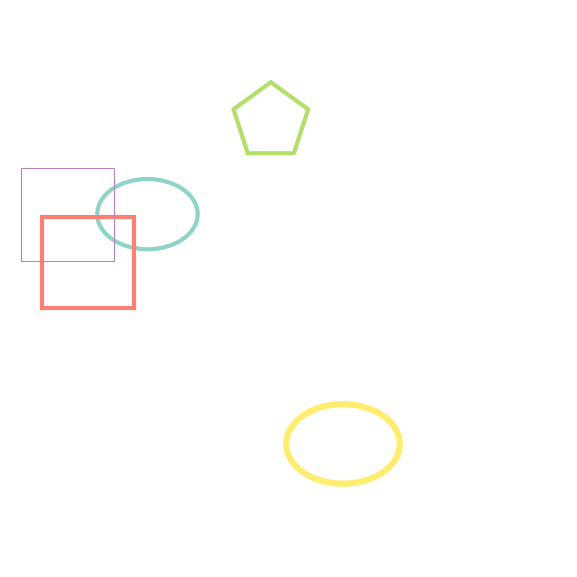[{"shape": "oval", "thickness": 2, "radius": 0.43, "center": [0.255, 0.628]}, {"shape": "square", "thickness": 2, "radius": 0.4, "center": [0.152, 0.545]}, {"shape": "pentagon", "thickness": 2, "radius": 0.34, "center": [0.469, 0.789]}, {"shape": "square", "thickness": 0.5, "radius": 0.4, "center": [0.117, 0.627]}, {"shape": "oval", "thickness": 3, "radius": 0.49, "center": [0.594, 0.23]}]